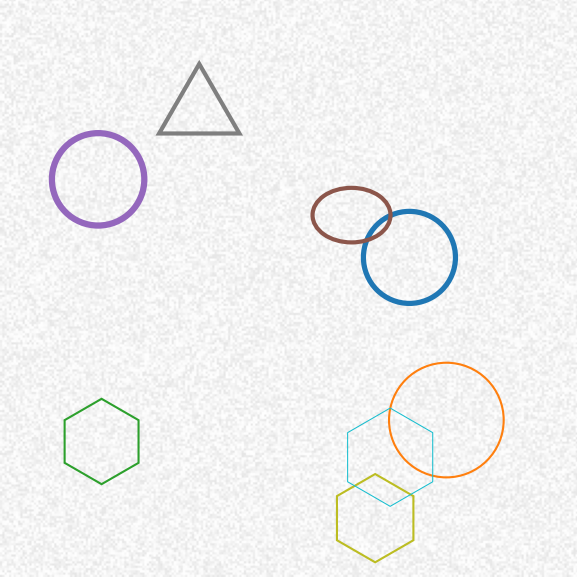[{"shape": "circle", "thickness": 2.5, "radius": 0.4, "center": [0.709, 0.553]}, {"shape": "circle", "thickness": 1, "radius": 0.5, "center": [0.773, 0.272]}, {"shape": "hexagon", "thickness": 1, "radius": 0.37, "center": [0.176, 0.235]}, {"shape": "circle", "thickness": 3, "radius": 0.4, "center": [0.17, 0.689]}, {"shape": "oval", "thickness": 2, "radius": 0.34, "center": [0.609, 0.627]}, {"shape": "triangle", "thickness": 2, "radius": 0.4, "center": [0.345, 0.808]}, {"shape": "hexagon", "thickness": 1, "radius": 0.38, "center": [0.65, 0.102]}, {"shape": "hexagon", "thickness": 0.5, "radius": 0.43, "center": [0.676, 0.207]}]